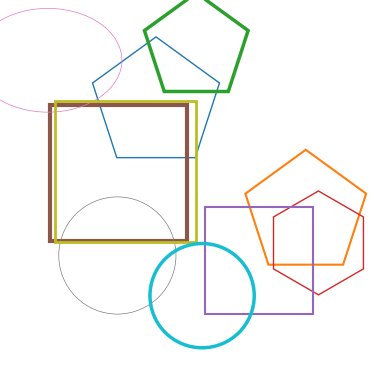[{"shape": "pentagon", "thickness": 1, "radius": 0.87, "center": [0.405, 0.731]}, {"shape": "pentagon", "thickness": 1.5, "radius": 0.82, "center": [0.794, 0.446]}, {"shape": "pentagon", "thickness": 2.5, "radius": 0.71, "center": [0.51, 0.877]}, {"shape": "hexagon", "thickness": 1, "radius": 0.67, "center": [0.827, 0.369]}, {"shape": "square", "thickness": 1.5, "radius": 0.7, "center": [0.672, 0.323]}, {"shape": "square", "thickness": 3, "radius": 0.89, "center": [0.308, 0.551]}, {"shape": "oval", "thickness": 0.5, "radius": 0.96, "center": [0.124, 0.843]}, {"shape": "circle", "thickness": 0.5, "radius": 0.76, "center": [0.305, 0.336]}, {"shape": "square", "thickness": 2, "radius": 0.91, "center": [0.326, 0.555]}, {"shape": "circle", "thickness": 2.5, "radius": 0.68, "center": [0.525, 0.232]}]